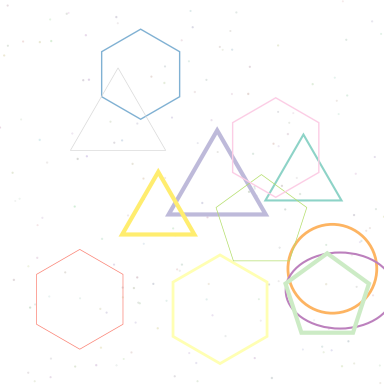[{"shape": "triangle", "thickness": 1.5, "radius": 0.57, "center": [0.788, 0.536]}, {"shape": "hexagon", "thickness": 2, "radius": 0.71, "center": [0.572, 0.197]}, {"shape": "triangle", "thickness": 3, "radius": 0.73, "center": [0.564, 0.516]}, {"shape": "hexagon", "thickness": 0.5, "radius": 0.65, "center": [0.207, 0.223]}, {"shape": "hexagon", "thickness": 1, "radius": 0.58, "center": [0.365, 0.807]}, {"shape": "circle", "thickness": 2, "radius": 0.58, "center": [0.863, 0.302]}, {"shape": "pentagon", "thickness": 0.5, "radius": 0.62, "center": [0.679, 0.423]}, {"shape": "hexagon", "thickness": 1, "radius": 0.65, "center": [0.716, 0.617]}, {"shape": "triangle", "thickness": 0.5, "radius": 0.71, "center": [0.307, 0.681]}, {"shape": "oval", "thickness": 1.5, "radius": 0.71, "center": [0.883, 0.245]}, {"shape": "pentagon", "thickness": 3, "radius": 0.57, "center": [0.85, 0.228]}, {"shape": "triangle", "thickness": 3, "radius": 0.54, "center": [0.411, 0.445]}]